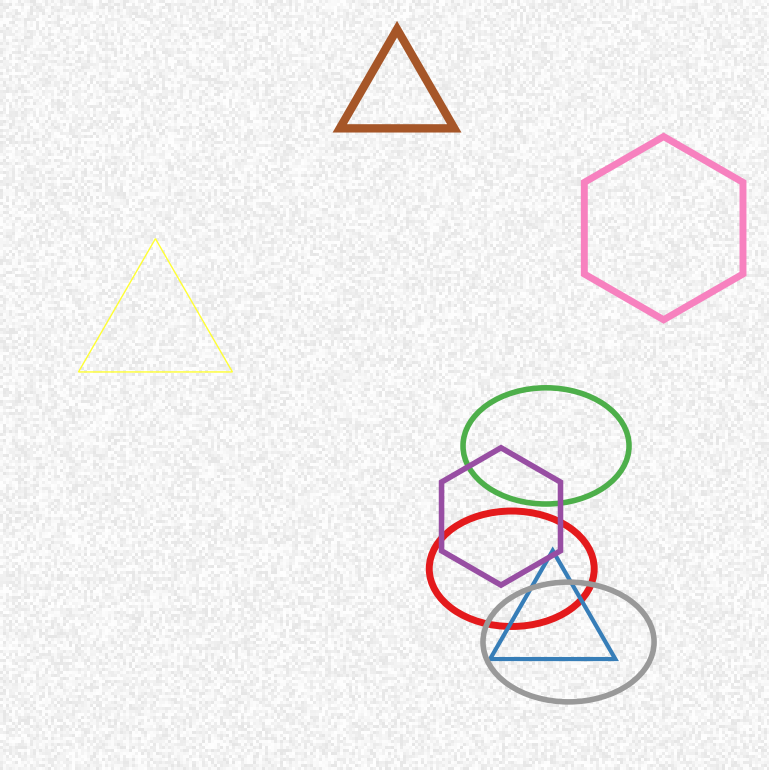[{"shape": "oval", "thickness": 2.5, "radius": 0.54, "center": [0.665, 0.261]}, {"shape": "triangle", "thickness": 1.5, "radius": 0.47, "center": [0.718, 0.191]}, {"shape": "oval", "thickness": 2, "radius": 0.54, "center": [0.709, 0.421]}, {"shape": "hexagon", "thickness": 2, "radius": 0.45, "center": [0.651, 0.329]}, {"shape": "triangle", "thickness": 0.5, "radius": 0.58, "center": [0.202, 0.575]}, {"shape": "triangle", "thickness": 3, "radius": 0.43, "center": [0.516, 0.876]}, {"shape": "hexagon", "thickness": 2.5, "radius": 0.59, "center": [0.862, 0.704]}, {"shape": "oval", "thickness": 2, "radius": 0.56, "center": [0.738, 0.166]}]